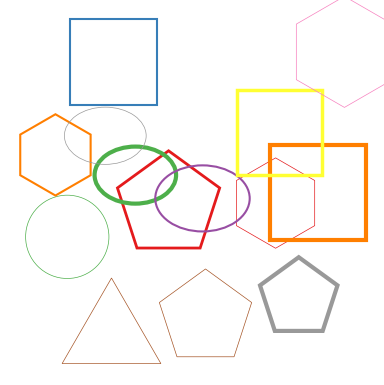[{"shape": "hexagon", "thickness": 0.5, "radius": 0.59, "center": [0.716, 0.473]}, {"shape": "pentagon", "thickness": 2, "radius": 0.7, "center": [0.438, 0.469]}, {"shape": "square", "thickness": 1.5, "radius": 0.56, "center": [0.295, 0.839]}, {"shape": "circle", "thickness": 0.5, "radius": 0.54, "center": [0.175, 0.385]}, {"shape": "oval", "thickness": 3, "radius": 0.53, "center": [0.352, 0.545]}, {"shape": "oval", "thickness": 1.5, "radius": 0.61, "center": [0.526, 0.485]}, {"shape": "square", "thickness": 3, "radius": 0.62, "center": [0.825, 0.5]}, {"shape": "hexagon", "thickness": 1.5, "radius": 0.53, "center": [0.144, 0.598]}, {"shape": "square", "thickness": 2.5, "radius": 0.55, "center": [0.726, 0.657]}, {"shape": "pentagon", "thickness": 0.5, "radius": 0.63, "center": [0.534, 0.175]}, {"shape": "triangle", "thickness": 0.5, "radius": 0.74, "center": [0.29, 0.13]}, {"shape": "hexagon", "thickness": 0.5, "radius": 0.72, "center": [0.895, 0.865]}, {"shape": "oval", "thickness": 0.5, "radius": 0.53, "center": [0.273, 0.647]}, {"shape": "pentagon", "thickness": 3, "radius": 0.53, "center": [0.776, 0.226]}]